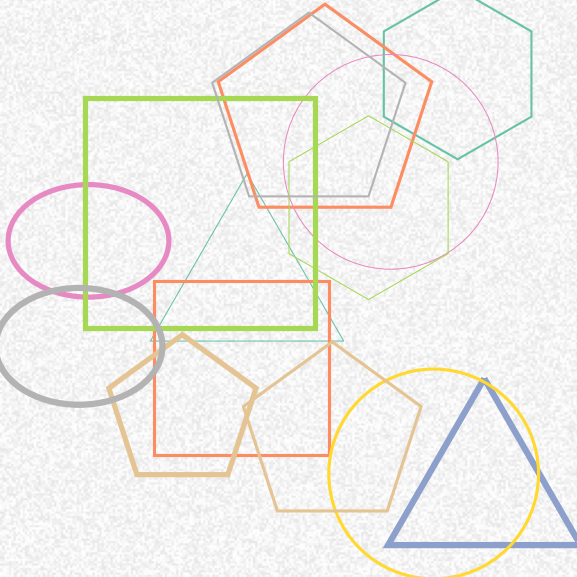[{"shape": "triangle", "thickness": 0.5, "radius": 0.97, "center": [0.428, 0.505]}, {"shape": "hexagon", "thickness": 1, "radius": 0.74, "center": [0.792, 0.871]}, {"shape": "square", "thickness": 1.5, "radius": 0.75, "center": [0.418, 0.362]}, {"shape": "pentagon", "thickness": 1.5, "radius": 0.97, "center": [0.563, 0.798]}, {"shape": "triangle", "thickness": 3, "radius": 0.96, "center": [0.839, 0.151]}, {"shape": "circle", "thickness": 0.5, "radius": 0.93, "center": [0.677, 0.719]}, {"shape": "oval", "thickness": 2.5, "radius": 0.7, "center": [0.153, 0.582]}, {"shape": "square", "thickness": 2.5, "radius": 1.0, "center": [0.346, 0.63]}, {"shape": "hexagon", "thickness": 0.5, "radius": 0.8, "center": [0.638, 0.64]}, {"shape": "circle", "thickness": 1.5, "radius": 0.91, "center": [0.751, 0.178]}, {"shape": "pentagon", "thickness": 2.5, "radius": 0.67, "center": [0.316, 0.286]}, {"shape": "pentagon", "thickness": 1.5, "radius": 0.81, "center": [0.575, 0.245]}, {"shape": "pentagon", "thickness": 1, "radius": 0.88, "center": [0.535, 0.801]}, {"shape": "oval", "thickness": 3, "radius": 0.72, "center": [0.137, 0.399]}]